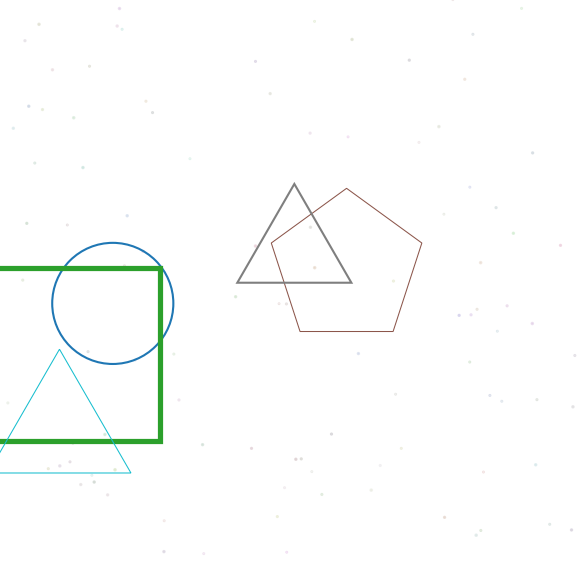[{"shape": "circle", "thickness": 1, "radius": 0.52, "center": [0.195, 0.474]}, {"shape": "square", "thickness": 2.5, "radius": 0.75, "center": [0.127, 0.386]}, {"shape": "pentagon", "thickness": 0.5, "radius": 0.69, "center": [0.6, 0.536]}, {"shape": "triangle", "thickness": 1, "radius": 0.57, "center": [0.51, 0.567]}, {"shape": "triangle", "thickness": 0.5, "radius": 0.71, "center": [0.103, 0.252]}]